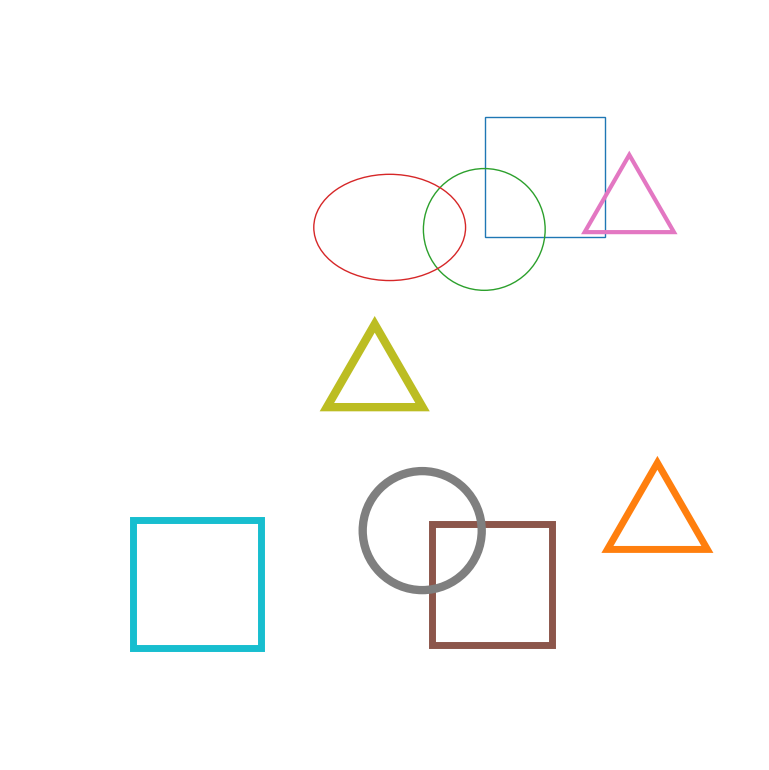[{"shape": "square", "thickness": 0.5, "radius": 0.39, "center": [0.708, 0.77]}, {"shape": "triangle", "thickness": 2.5, "radius": 0.37, "center": [0.854, 0.324]}, {"shape": "circle", "thickness": 0.5, "radius": 0.4, "center": [0.629, 0.702]}, {"shape": "oval", "thickness": 0.5, "radius": 0.49, "center": [0.506, 0.705]}, {"shape": "square", "thickness": 2.5, "radius": 0.39, "center": [0.639, 0.241]}, {"shape": "triangle", "thickness": 1.5, "radius": 0.33, "center": [0.817, 0.732]}, {"shape": "circle", "thickness": 3, "radius": 0.39, "center": [0.548, 0.311]}, {"shape": "triangle", "thickness": 3, "radius": 0.36, "center": [0.487, 0.507]}, {"shape": "square", "thickness": 2.5, "radius": 0.41, "center": [0.256, 0.242]}]